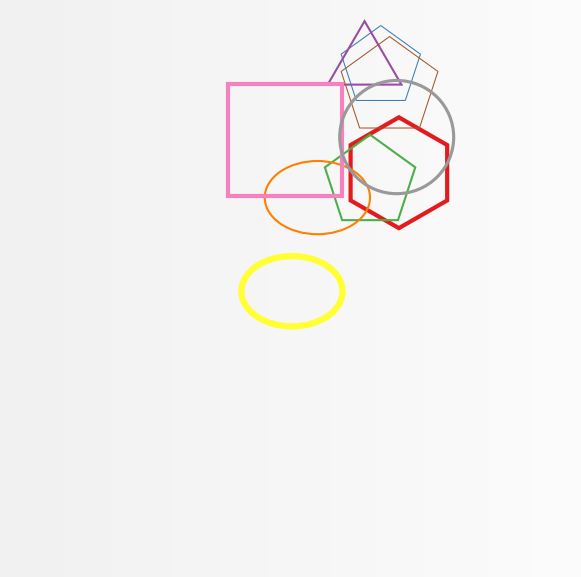[{"shape": "hexagon", "thickness": 2, "radius": 0.48, "center": [0.686, 0.7]}, {"shape": "pentagon", "thickness": 0.5, "radius": 0.36, "center": [0.655, 0.883]}, {"shape": "pentagon", "thickness": 1, "radius": 0.41, "center": [0.637, 0.684]}, {"shape": "triangle", "thickness": 1, "radius": 0.37, "center": [0.627, 0.889]}, {"shape": "oval", "thickness": 1, "radius": 0.45, "center": [0.546, 0.657]}, {"shape": "oval", "thickness": 3, "radius": 0.43, "center": [0.502, 0.495]}, {"shape": "pentagon", "thickness": 0.5, "radius": 0.44, "center": [0.67, 0.848]}, {"shape": "square", "thickness": 2, "radius": 0.49, "center": [0.49, 0.757]}, {"shape": "circle", "thickness": 1.5, "radius": 0.49, "center": [0.683, 0.762]}]